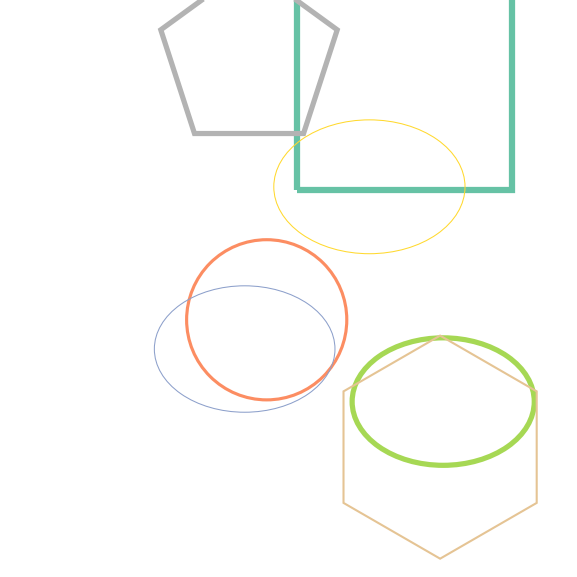[{"shape": "square", "thickness": 3, "radius": 0.93, "center": [0.701, 0.858]}, {"shape": "circle", "thickness": 1.5, "radius": 0.69, "center": [0.462, 0.445]}, {"shape": "oval", "thickness": 0.5, "radius": 0.78, "center": [0.424, 0.395]}, {"shape": "oval", "thickness": 2.5, "radius": 0.79, "center": [0.767, 0.304]}, {"shape": "oval", "thickness": 0.5, "radius": 0.83, "center": [0.64, 0.676]}, {"shape": "hexagon", "thickness": 1, "radius": 0.97, "center": [0.762, 0.225]}, {"shape": "pentagon", "thickness": 2.5, "radius": 0.8, "center": [0.431, 0.898]}]